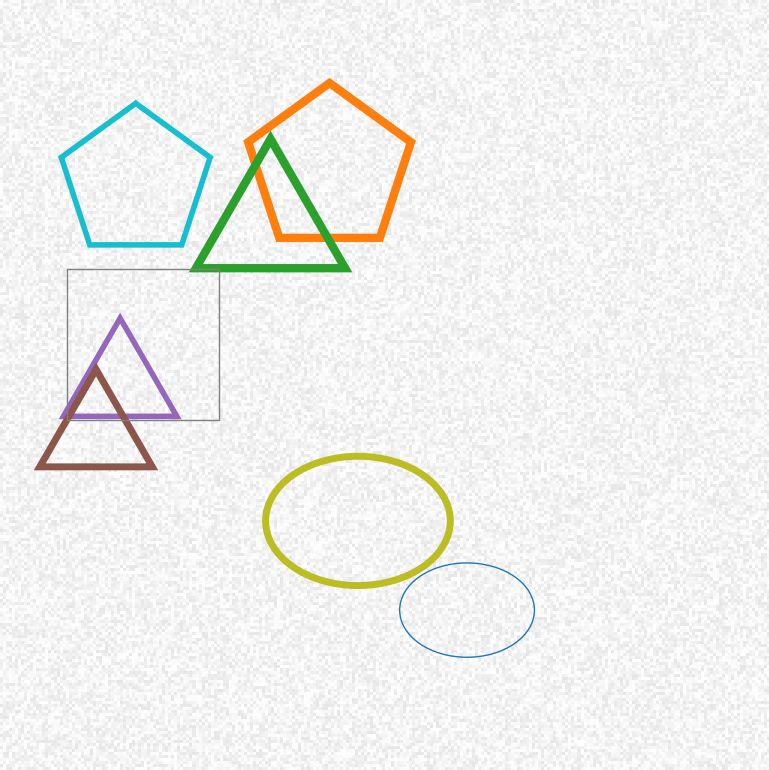[{"shape": "oval", "thickness": 0.5, "radius": 0.44, "center": [0.607, 0.208]}, {"shape": "pentagon", "thickness": 3, "radius": 0.56, "center": [0.428, 0.781]}, {"shape": "triangle", "thickness": 3, "radius": 0.56, "center": [0.351, 0.708]}, {"shape": "triangle", "thickness": 2, "radius": 0.43, "center": [0.156, 0.502]}, {"shape": "triangle", "thickness": 2.5, "radius": 0.42, "center": [0.125, 0.436]}, {"shape": "square", "thickness": 0.5, "radius": 0.49, "center": [0.186, 0.553]}, {"shape": "oval", "thickness": 2.5, "radius": 0.6, "center": [0.465, 0.323]}, {"shape": "pentagon", "thickness": 2, "radius": 0.51, "center": [0.176, 0.764]}]